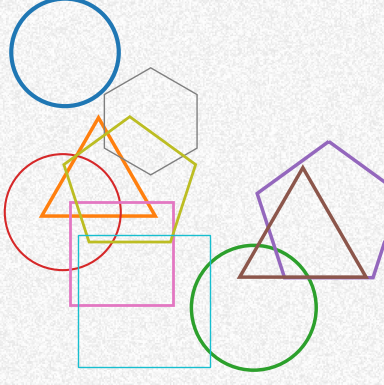[{"shape": "circle", "thickness": 3, "radius": 0.7, "center": [0.169, 0.864]}, {"shape": "triangle", "thickness": 2.5, "radius": 0.85, "center": [0.256, 0.524]}, {"shape": "circle", "thickness": 2.5, "radius": 0.81, "center": [0.659, 0.201]}, {"shape": "circle", "thickness": 1.5, "radius": 0.75, "center": [0.163, 0.449]}, {"shape": "pentagon", "thickness": 2.5, "radius": 0.98, "center": [0.854, 0.437]}, {"shape": "triangle", "thickness": 2.5, "radius": 0.95, "center": [0.787, 0.375]}, {"shape": "square", "thickness": 2, "radius": 0.67, "center": [0.316, 0.342]}, {"shape": "hexagon", "thickness": 1, "radius": 0.7, "center": [0.391, 0.685]}, {"shape": "pentagon", "thickness": 2, "radius": 0.9, "center": [0.337, 0.517]}, {"shape": "square", "thickness": 1, "radius": 0.86, "center": [0.374, 0.219]}]